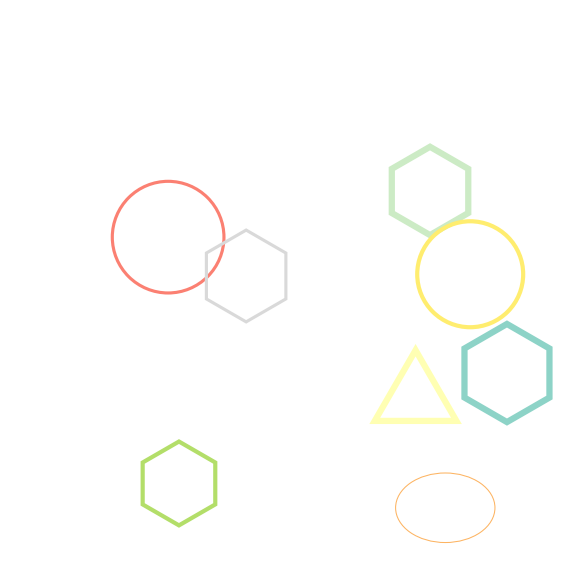[{"shape": "hexagon", "thickness": 3, "radius": 0.42, "center": [0.878, 0.353]}, {"shape": "triangle", "thickness": 3, "radius": 0.41, "center": [0.72, 0.311]}, {"shape": "circle", "thickness": 1.5, "radius": 0.48, "center": [0.291, 0.588]}, {"shape": "oval", "thickness": 0.5, "radius": 0.43, "center": [0.771, 0.12]}, {"shape": "hexagon", "thickness": 2, "radius": 0.36, "center": [0.31, 0.162]}, {"shape": "hexagon", "thickness": 1.5, "radius": 0.4, "center": [0.426, 0.521]}, {"shape": "hexagon", "thickness": 3, "radius": 0.38, "center": [0.745, 0.669]}, {"shape": "circle", "thickness": 2, "radius": 0.46, "center": [0.814, 0.524]}]